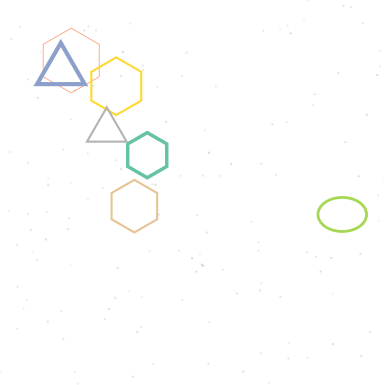[{"shape": "hexagon", "thickness": 2.5, "radius": 0.29, "center": [0.382, 0.597]}, {"shape": "hexagon", "thickness": 0.5, "radius": 0.42, "center": [0.185, 0.843]}, {"shape": "triangle", "thickness": 3, "radius": 0.36, "center": [0.158, 0.817]}, {"shape": "oval", "thickness": 2, "radius": 0.32, "center": [0.889, 0.443]}, {"shape": "hexagon", "thickness": 1.5, "radius": 0.37, "center": [0.302, 0.776]}, {"shape": "hexagon", "thickness": 1.5, "radius": 0.34, "center": [0.349, 0.464]}, {"shape": "triangle", "thickness": 1.5, "radius": 0.3, "center": [0.277, 0.662]}]